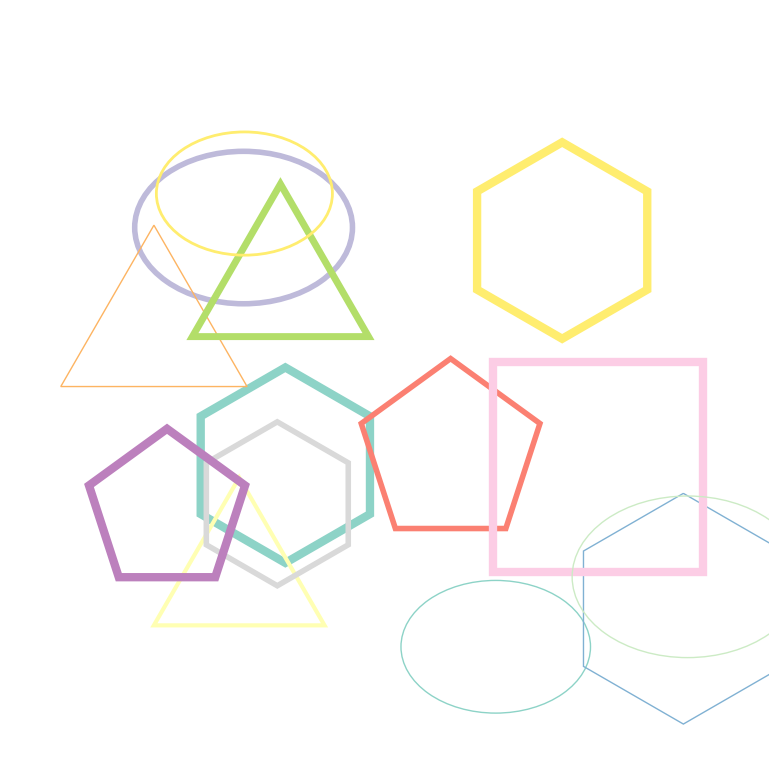[{"shape": "hexagon", "thickness": 3, "radius": 0.63, "center": [0.371, 0.396]}, {"shape": "oval", "thickness": 0.5, "radius": 0.62, "center": [0.644, 0.16]}, {"shape": "triangle", "thickness": 1.5, "radius": 0.64, "center": [0.311, 0.252]}, {"shape": "oval", "thickness": 2, "radius": 0.71, "center": [0.316, 0.704]}, {"shape": "pentagon", "thickness": 2, "radius": 0.61, "center": [0.585, 0.412]}, {"shape": "hexagon", "thickness": 0.5, "radius": 0.75, "center": [0.887, 0.209]}, {"shape": "triangle", "thickness": 0.5, "radius": 0.7, "center": [0.2, 0.568]}, {"shape": "triangle", "thickness": 2.5, "radius": 0.66, "center": [0.364, 0.629]}, {"shape": "square", "thickness": 3, "radius": 0.68, "center": [0.777, 0.394]}, {"shape": "hexagon", "thickness": 2, "radius": 0.53, "center": [0.36, 0.346]}, {"shape": "pentagon", "thickness": 3, "radius": 0.53, "center": [0.217, 0.337]}, {"shape": "oval", "thickness": 0.5, "radius": 0.75, "center": [0.893, 0.251]}, {"shape": "oval", "thickness": 1, "radius": 0.57, "center": [0.317, 0.749]}, {"shape": "hexagon", "thickness": 3, "radius": 0.64, "center": [0.73, 0.688]}]